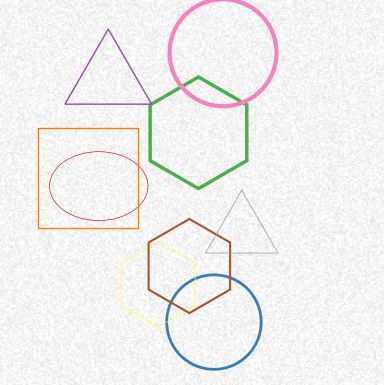[{"shape": "oval", "thickness": 0.5, "radius": 0.64, "center": [0.257, 0.517]}, {"shape": "circle", "thickness": 2, "radius": 0.61, "center": [0.556, 0.163]}, {"shape": "hexagon", "thickness": 2.5, "radius": 0.72, "center": [0.515, 0.655]}, {"shape": "triangle", "thickness": 1, "radius": 0.65, "center": [0.281, 0.794]}, {"shape": "square", "thickness": 1, "radius": 0.65, "center": [0.229, 0.538]}, {"shape": "hexagon", "thickness": 0.5, "radius": 0.55, "center": [0.411, 0.261]}, {"shape": "hexagon", "thickness": 1.5, "radius": 0.61, "center": [0.492, 0.309]}, {"shape": "circle", "thickness": 3, "radius": 0.69, "center": [0.579, 0.863]}, {"shape": "triangle", "thickness": 0.5, "radius": 0.54, "center": [0.628, 0.397]}]